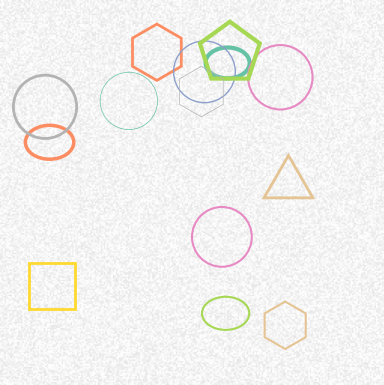[{"shape": "circle", "thickness": 0.5, "radius": 0.37, "center": [0.335, 0.738]}, {"shape": "oval", "thickness": 3, "radius": 0.29, "center": [0.591, 0.837]}, {"shape": "oval", "thickness": 2.5, "radius": 0.31, "center": [0.129, 0.63]}, {"shape": "hexagon", "thickness": 2, "radius": 0.37, "center": [0.408, 0.864]}, {"shape": "circle", "thickness": 1, "radius": 0.4, "center": [0.531, 0.813]}, {"shape": "circle", "thickness": 1.5, "radius": 0.42, "center": [0.728, 0.799]}, {"shape": "circle", "thickness": 1.5, "radius": 0.39, "center": [0.576, 0.385]}, {"shape": "pentagon", "thickness": 3, "radius": 0.41, "center": [0.597, 0.862]}, {"shape": "oval", "thickness": 1.5, "radius": 0.31, "center": [0.586, 0.186]}, {"shape": "square", "thickness": 2, "radius": 0.3, "center": [0.135, 0.257]}, {"shape": "hexagon", "thickness": 1.5, "radius": 0.31, "center": [0.741, 0.155]}, {"shape": "triangle", "thickness": 2, "radius": 0.37, "center": [0.749, 0.523]}, {"shape": "circle", "thickness": 2, "radius": 0.41, "center": [0.117, 0.723]}, {"shape": "hexagon", "thickness": 0.5, "radius": 0.33, "center": [0.523, 0.762]}]